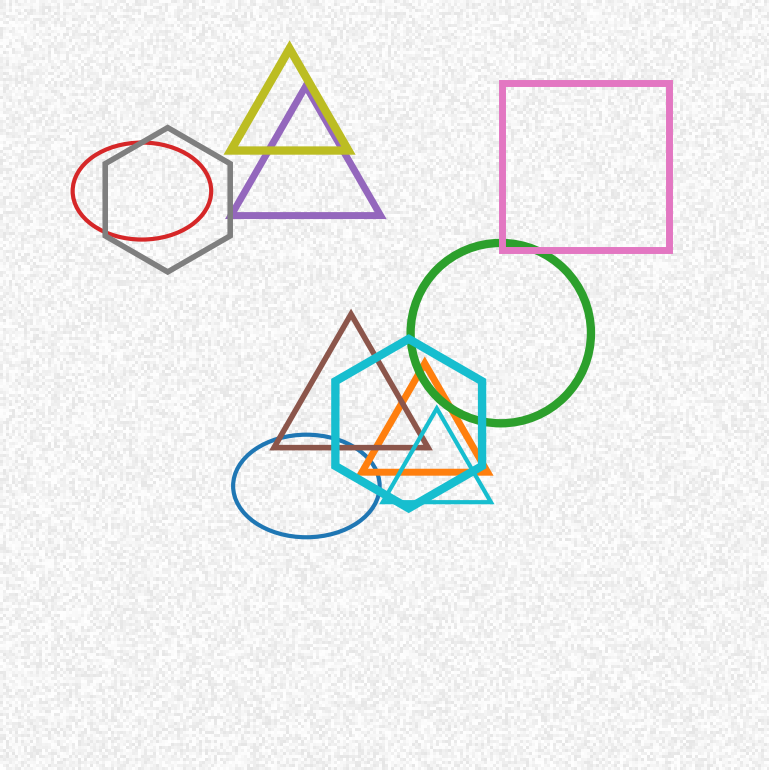[{"shape": "oval", "thickness": 1.5, "radius": 0.48, "center": [0.398, 0.369]}, {"shape": "triangle", "thickness": 2.5, "radius": 0.47, "center": [0.552, 0.434]}, {"shape": "circle", "thickness": 3, "radius": 0.59, "center": [0.65, 0.567]}, {"shape": "oval", "thickness": 1.5, "radius": 0.45, "center": [0.184, 0.752]}, {"shape": "triangle", "thickness": 2.5, "radius": 0.56, "center": [0.397, 0.776]}, {"shape": "triangle", "thickness": 2, "radius": 0.58, "center": [0.456, 0.476]}, {"shape": "square", "thickness": 2.5, "radius": 0.54, "center": [0.761, 0.784]}, {"shape": "hexagon", "thickness": 2, "radius": 0.47, "center": [0.218, 0.741]}, {"shape": "triangle", "thickness": 3, "radius": 0.44, "center": [0.376, 0.849]}, {"shape": "hexagon", "thickness": 3, "radius": 0.55, "center": [0.531, 0.45]}, {"shape": "triangle", "thickness": 1.5, "radius": 0.41, "center": [0.567, 0.388]}]